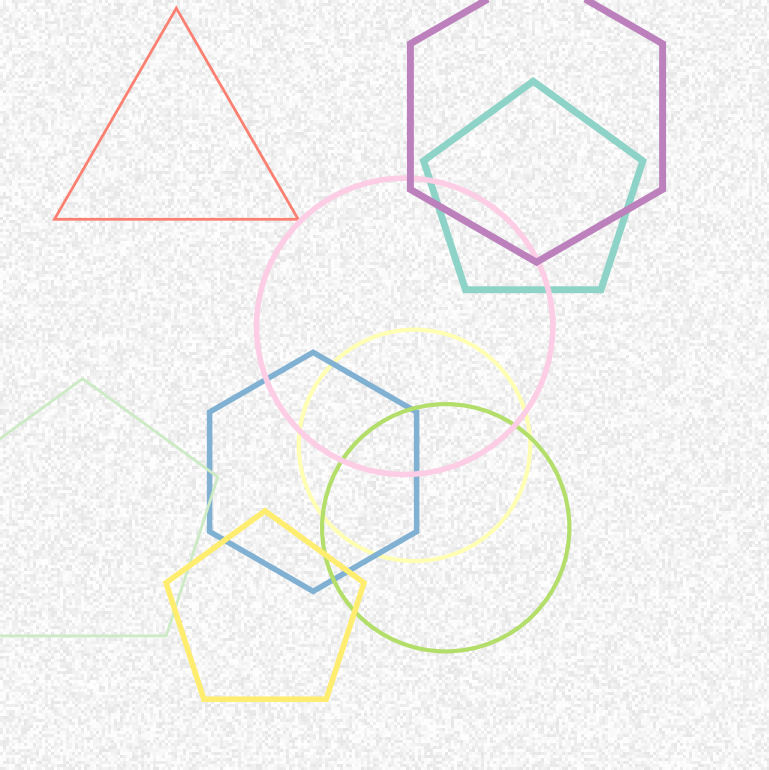[{"shape": "pentagon", "thickness": 2.5, "radius": 0.75, "center": [0.693, 0.745]}, {"shape": "circle", "thickness": 1.5, "radius": 0.75, "center": [0.538, 0.422]}, {"shape": "triangle", "thickness": 1, "radius": 0.91, "center": [0.229, 0.807]}, {"shape": "hexagon", "thickness": 2, "radius": 0.78, "center": [0.407, 0.387]}, {"shape": "circle", "thickness": 1.5, "radius": 0.8, "center": [0.579, 0.315]}, {"shape": "circle", "thickness": 2, "radius": 0.96, "center": [0.526, 0.576]}, {"shape": "hexagon", "thickness": 2.5, "radius": 0.95, "center": [0.697, 0.849]}, {"shape": "pentagon", "thickness": 1, "radius": 0.92, "center": [0.107, 0.324]}, {"shape": "pentagon", "thickness": 2, "radius": 0.68, "center": [0.344, 0.201]}]